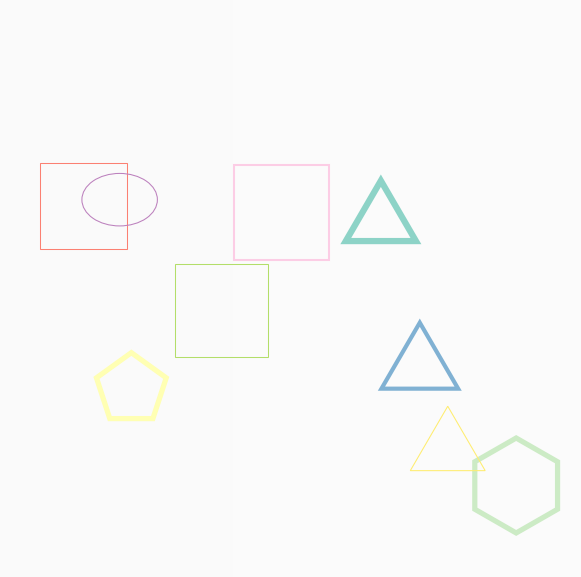[{"shape": "triangle", "thickness": 3, "radius": 0.35, "center": [0.655, 0.617]}, {"shape": "pentagon", "thickness": 2.5, "radius": 0.32, "center": [0.226, 0.325]}, {"shape": "square", "thickness": 0.5, "radius": 0.37, "center": [0.143, 0.642]}, {"shape": "triangle", "thickness": 2, "radius": 0.38, "center": [0.722, 0.364]}, {"shape": "square", "thickness": 0.5, "radius": 0.4, "center": [0.382, 0.461]}, {"shape": "square", "thickness": 1, "radius": 0.41, "center": [0.484, 0.631]}, {"shape": "oval", "thickness": 0.5, "radius": 0.32, "center": [0.206, 0.653]}, {"shape": "hexagon", "thickness": 2.5, "radius": 0.41, "center": [0.888, 0.158]}, {"shape": "triangle", "thickness": 0.5, "radius": 0.37, "center": [0.77, 0.221]}]